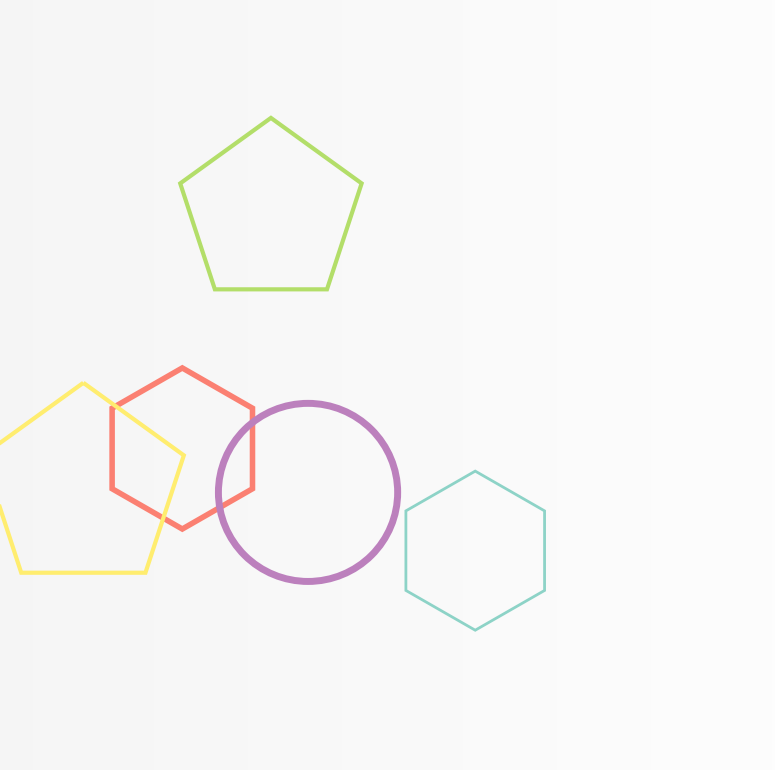[{"shape": "hexagon", "thickness": 1, "radius": 0.52, "center": [0.613, 0.285]}, {"shape": "hexagon", "thickness": 2, "radius": 0.52, "center": [0.235, 0.418]}, {"shape": "pentagon", "thickness": 1.5, "radius": 0.62, "center": [0.35, 0.724]}, {"shape": "circle", "thickness": 2.5, "radius": 0.58, "center": [0.397, 0.361]}, {"shape": "pentagon", "thickness": 1.5, "radius": 0.68, "center": [0.108, 0.367]}]